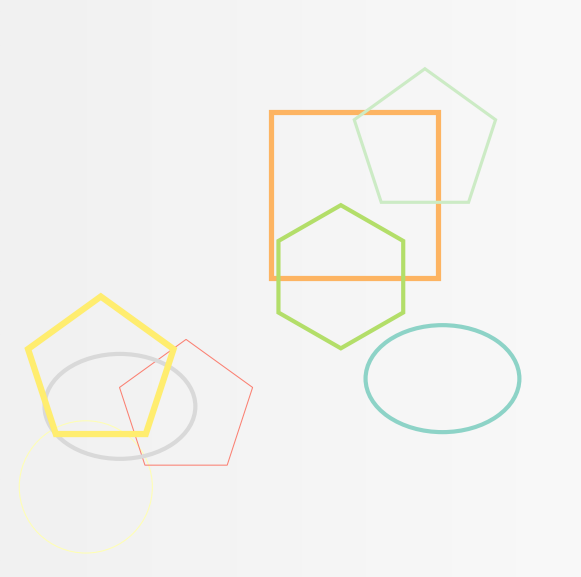[{"shape": "oval", "thickness": 2, "radius": 0.66, "center": [0.761, 0.343]}, {"shape": "circle", "thickness": 0.5, "radius": 0.57, "center": [0.148, 0.156]}, {"shape": "pentagon", "thickness": 0.5, "radius": 0.6, "center": [0.32, 0.291]}, {"shape": "square", "thickness": 2.5, "radius": 0.72, "center": [0.61, 0.661]}, {"shape": "hexagon", "thickness": 2, "radius": 0.62, "center": [0.586, 0.52]}, {"shape": "oval", "thickness": 2, "radius": 0.65, "center": [0.206, 0.295]}, {"shape": "pentagon", "thickness": 1.5, "radius": 0.64, "center": [0.731, 0.752]}, {"shape": "pentagon", "thickness": 3, "radius": 0.66, "center": [0.173, 0.354]}]